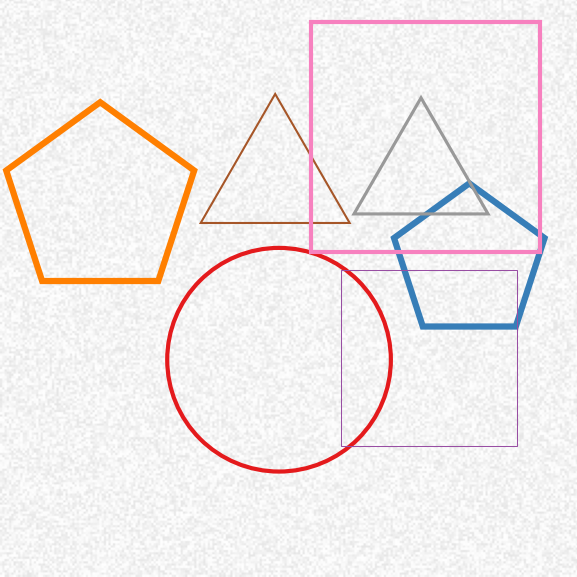[{"shape": "circle", "thickness": 2, "radius": 0.97, "center": [0.483, 0.376]}, {"shape": "pentagon", "thickness": 3, "radius": 0.69, "center": [0.813, 0.545]}, {"shape": "square", "thickness": 0.5, "radius": 0.76, "center": [0.743, 0.379]}, {"shape": "pentagon", "thickness": 3, "radius": 0.86, "center": [0.173, 0.651]}, {"shape": "triangle", "thickness": 1, "radius": 0.74, "center": [0.477, 0.687]}, {"shape": "square", "thickness": 2, "radius": 0.99, "center": [0.736, 0.762]}, {"shape": "triangle", "thickness": 1.5, "radius": 0.67, "center": [0.729, 0.696]}]